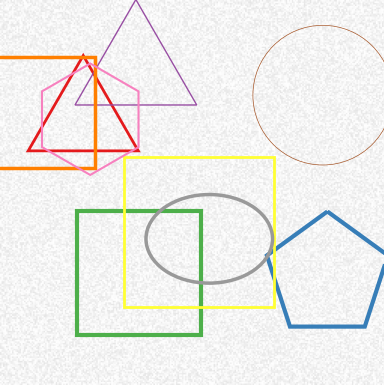[{"shape": "triangle", "thickness": 2, "radius": 0.83, "center": [0.216, 0.691]}, {"shape": "pentagon", "thickness": 3, "radius": 0.83, "center": [0.85, 0.285]}, {"shape": "square", "thickness": 3, "radius": 0.8, "center": [0.361, 0.29]}, {"shape": "triangle", "thickness": 1, "radius": 0.91, "center": [0.353, 0.819]}, {"shape": "square", "thickness": 2.5, "radius": 0.72, "center": [0.103, 0.707]}, {"shape": "square", "thickness": 2, "radius": 0.97, "center": [0.516, 0.398]}, {"shape": "circle", "thickness": 0.5, "radius": 0.91, "center": [0.838, 0.753]}, {"shape": "hexagon", "thickness": 1.5, "radius": 0.72, "center": [0.234, 0.69]}, {"shape": "oval", "thickness": 2.5, "radius": 0.82, "center": [0.544, 0.38]}]